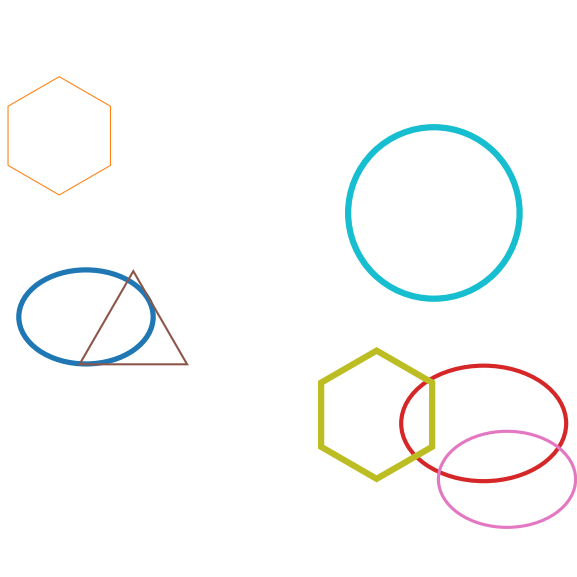[{"shape": "oval", "thickness": 2.5, "radius": 0.58, "center": [0.149, 0.45]}, {"shape": "hexagon", "thickness": 0.5, "radius": 0.51, "center": [0.103, 0.764]}, {"shape": "oval", "thickness": 2, "radius": 0.71, "center": [0.838, 0.266]}, {"shape": "triangle", "thickness": 1, "radius": 0.54, "center": [0.231, 0.422]}, {"shape": "oval", "thickness": 1.5, "radius": 0.59, "center": [0.878, 0.169]}, {"shape": "hexagon", "thickness": 3, "radius": 0.56, "center": [0.652, 0.281]}, {"shape": "circle", "thickness": 3, "radius": 0.74, "center": [0.751, 0.63]}]